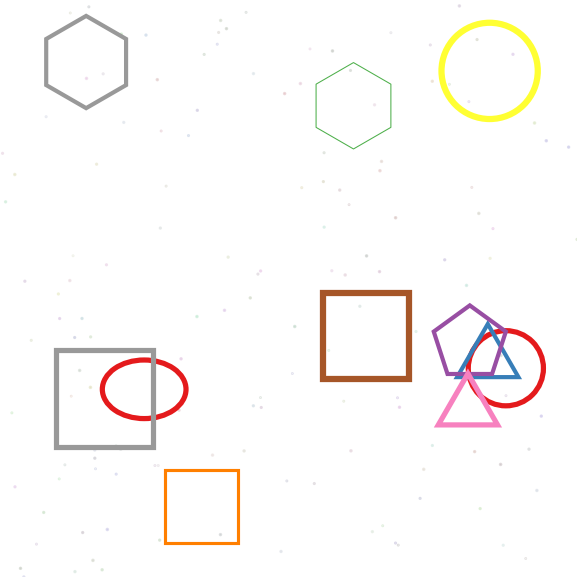[{"shape": "oval", "thickness": 2.5, "radius": 0.36, "center": [0.25, 0.325]}, {"shape": "circle", "thickness": 2.5, "radius": 0.33, "center": [0.876, 0.361]}, {"shape": "triangle", "thickness": 2, "radius": 0.31, "center": [0.845, 0.377]}, {"shape": "hexagon", "thickness": 0.5, "radius": 0.37, "center": [0.612, 0.816]}, {"shape": "pentagon", "thickness": 2, "radius": 0.33, "center": [0.813, 0.405]}, {"shape": "square", "thickness": 1.5, "radius": 0.32, "center": [0.349, 0.122]}, {"shape": "circle", "thickness": 3, "radius": 0.42, "center": [0.848, 0.876]}, {"shape": "square", "thickness": 3, "radius": 0.37, "center": [0.634, 0.417]}, {"shape": "triangle", "thickness": 2.5, "radius": 0.3, "center": [0.81, 0.293]}, {"shape": "hexagon", "thickness": 2, "radius": 0.4, "center": [0.149, 0.892]}, {"shape": "square", "thickness": 2.5, "radius": 0.42, "center": [0.182, 0.31]}]